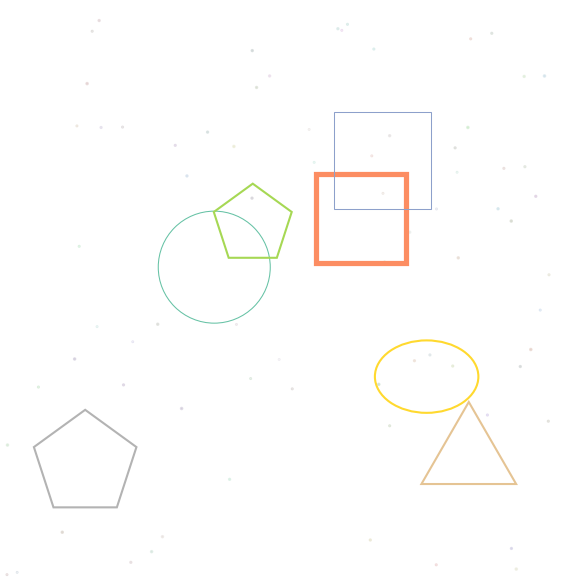[{"shape": "circle", "thickness": 0.5, "radius": 0.48, "center": [0.371, 0.537]}, {"shape": "square", "thickness": 2.5, "radius": 0.39, "center": [0.625, 0.621]}, {"shape": "square", "thickness": 0.5, "radius": 0.42, "center": [0.663, 0.722]}, {"shape": "pentagon", "thickness": 1, "radius": 0.35, "center": [0.438, 0.61]}, {"shape": "oval", "thickness": 1, "radius": 0.45, "center": [0.739, 0.347]}, {"shape": "triangle", "thickness": 1, "radius": 0.47, "center": [0.812, 0.208]}, {"shape": "pentagon", "thickness": 1, "radius": 0.47, "center": [0.147, 0.196]}]